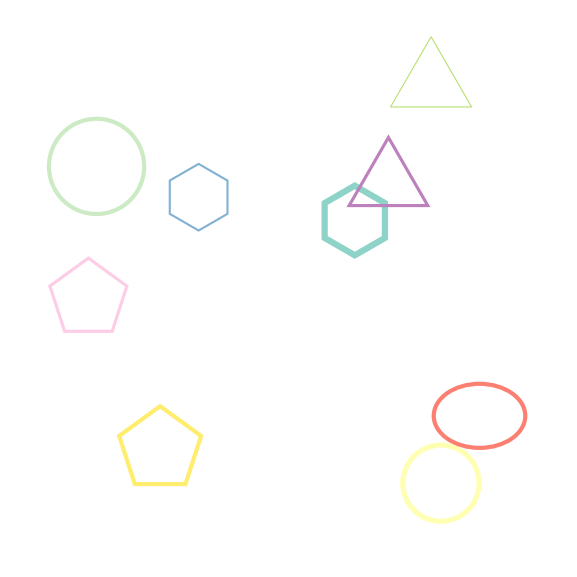[{"shape": "hexagon", "thickness": 3, "radius": 0.3, "center": [0.614, 0.617]}, {"shape": "circle", "thickness": 2.5, "radius": 0.33, "center": [0.763, 0.162]}, {"shape": "oval", "thickness": 2, "radius": 0.4, "center": [0.83, 0.279]}, {"shape": "hexagon", "thickness": 1, "radius": 0.29, "center": [0.344, 0.658]}, {"shape": "triangle", "thickness": 0.5, "radius": 0.41, "center": [0.746, 0.854]}, {"shape": "pentagon", "thickness": 1.5, "radius": 0.35, "center": [0.153, 0.482]}, {"shape": "triangle", "thickness": 1.5, "radius": 0.39, "center": [0.673, 0.682]}, {"shape": "circle", "thickness": 2, "radius": 0.41, "center": [0.167, 0.711]}, {"shape": "pentagon", "thickness": 2, "radius": 0.37, "center": [0.277, 0.221]}]